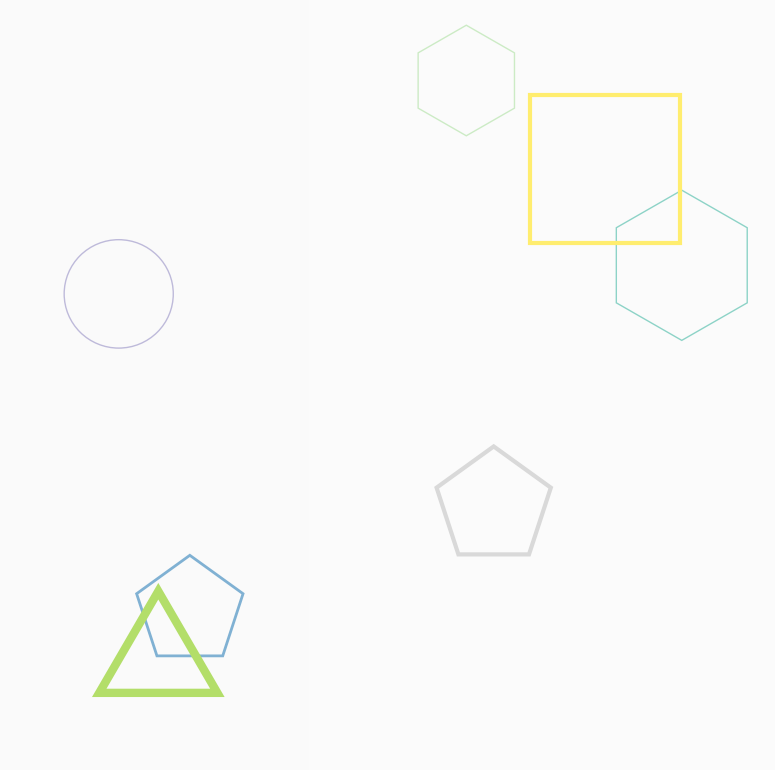[{"shape": "hexagon", "thickness": 0.5, "radius": 0.49, "center": [0.88, 0.655]}, {"shape": "circle", "thickness": 0.5, "radius": 0.35, "center": [0.153, 0.618]}, {"shape": "pentagon", "thickness": 1, "radius": 0.36, "center": [0.245, 0.207]}, {"shape": "triangle", "thickness": 3, "radius": 0.44, "center": [0.204, 0.144]}, {"shape": "pentagon", "thickness": 1.5, "radius": 0.39, "center": [0.637, 0.343]}, {"shape": "hexagon", "thickness": 0.5, "radius": 0.36, "center": [0.602, 0.895]}, {"shape": "square", "thickness": 1.5, "radius": 0.48, "center": [0.781, 0.78]}]